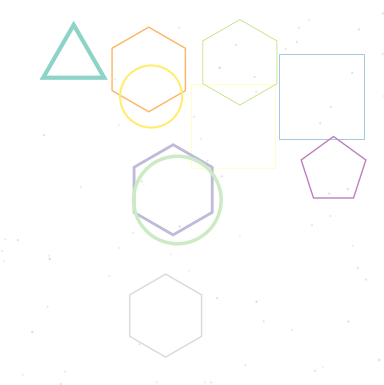[{"shape": "triangle", "thickness": 3, "radius": 0.46, "center": [0.191, 0.844]}, {"shape": "square", "thickness": 0.5, "radius": 0.55, "center": [0.605, 0.673]}, {"shape": "hexagon", "thickness": 2, "radius": 0.59, "center": [0.45, 0.507]}, {"shape": "square", "thickness": 0.5, "radius": 0.55, "center": [0.835, 0.748]}, {"shape": "hexagon", "thickness": 1, "radius": 0.55, "center": [0.386, 0.82]}, {"shape": "hexagon", "thickness": 0.5, "radius": 0.56, "center": [0.623, 0.838]}, {"shape": "hexagon", "thickness": 1, "radius": 0.54, "center": [0.43, 0.18]}, {"shape": "pentagon", "thickness": 1, "radius": 0.44, "center": [0.866, 0.557]}, {"shape": "circle", "thickness": 2.5, "radius": 0.57, "center": [0.461, 0.48]}, {"shape": "circle", "thickness": 1.5, "radius": 0.4, "center": [0.393, 0.749]}]